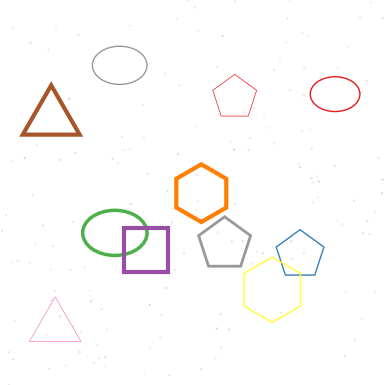[{"shape": "pentagon", "thickness": 0.5, "radius": 0.3, "center": [0.61, 0.747]}, {"shape": "oval", "thickness": 1, "radius": 0.32, "center": [0.87, 0.755]}, {"shape": "pentagon", "thickness": 1, "radius": 0.33, "center": [0.779, 0.338]}, {"shape": "oval", "thickness": 2.5, "radius": 0.42, "center": [0.298, 0.395]}, {"shape": "square", "thickness": 3, "radius": 0.29, "center": [0.379, 0.351]}, {"shape": "hexagon", "thickness": 3, "radius": 0.37, "center": [0.523, 0.498]}, {"shape": "hexagon", "thickness": 1, "radius": 0.42, "center": [0.707, 0.247]}, {"shape": "triangle", "thickness": 3, "radius": 0.43, "center": [0.133, 0.693]}, {"shape": "triangle", "thickness": 0.5, "radius": 0.39, "center": [0.143, 0.151]}, {"shape": "oval", "thickness": 1, "radius": 0.35, "center": [0.311, 0.83]}, {"shape": "pentagon", "thickness": 2, "radius": 0.35, "center": [0.583, 0.366]}]